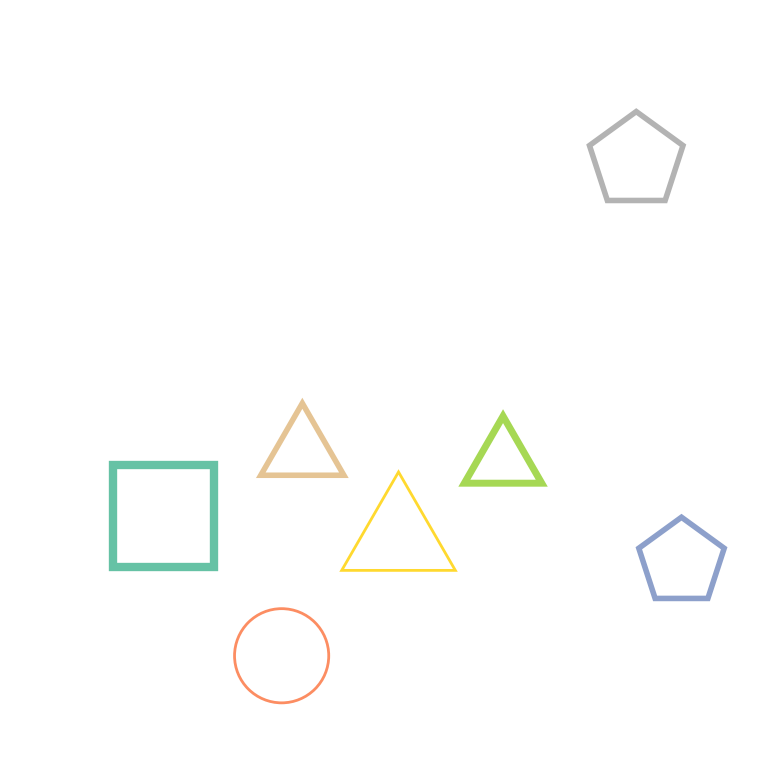[{"shape": "square", "thickness": 3, "radius": 0.33, "center": [0.212, 0.33]}, {"shape": "circle", "thickness": 1, "radius": 0.31, "center": [0.366, 0.148]}, {"shape": "pentagon", "thickness": 2, "radius": 0.29, "center": [0.885, 0.27]}, {"shape": "triangle", "thickness": 2.5, "radius": 0.29, "center": [0.653, 0.401]}, {"shape": "triangle", "thickness": 1, "radius": 0.43, "center": [0.518, 0.302]}, {"shape": "triangle", "thickness": 2, "radius": 0.31, "center": [0.393, 0.414]}, {"shape": "pentagon", "thickness": 2, "radius": 0.32, "center": [0.826, 0.791]}]